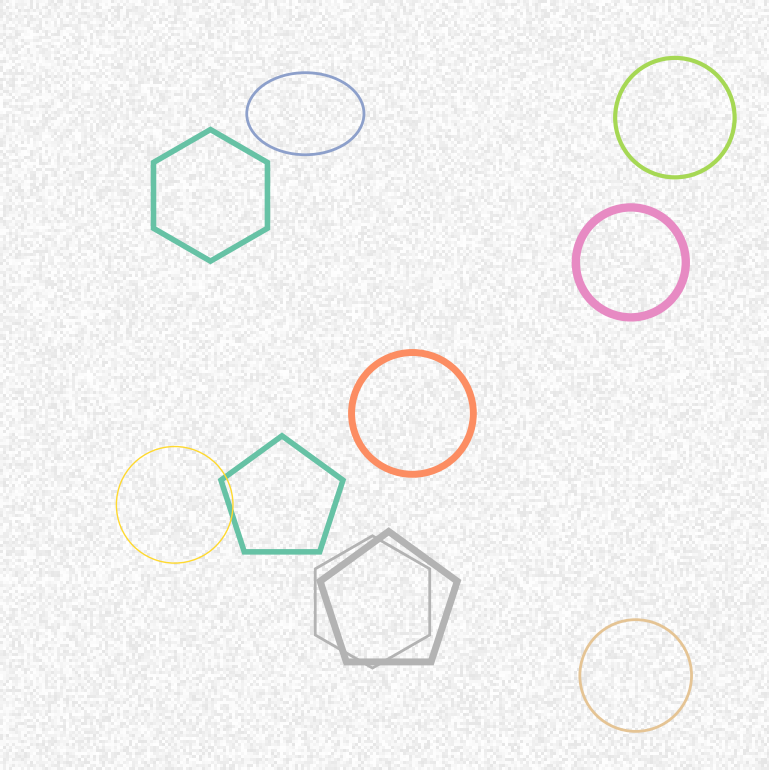[{"shape": "hexagon", "thickness": 2, "radius": 0.43, "center": [0.273, 0.746]}, {"shape": "pentagon", "thickness": 2, "radius": 0.42, "center": [0.366, 0.351]}, {"shape": "circle", "thickness": 2.5, "radius": 0.4, "center": [0.536, 0.463]}, {"shape": "oval", "thickness": 1, "radius": 0.38, "center": [0.397, 0.852]}, {"shape": "circle", "thickness": 3, "radius": 0.36, "center": [0.819, 0.659]}, {"shape": "circle", "thickness": 1.5, "radius": 0.39, "center": [0.876, 0.847]}, {"shape": "circle", "thickness": 0.5, "radius": 0.38, "center": [0.227, 0.344]}, {"shape": "circle", "thickness": 1, "radius": 0.36, "center": [0.826, 0.123]}, {"shape": "hexagon", "thickness": 1, "radius": 0.43, "center": [0.484, 0.218]}, {"shape": "pentagon", "thickness": 2.5, "radius": 0.47, "center": [0.505, 0.216]}]